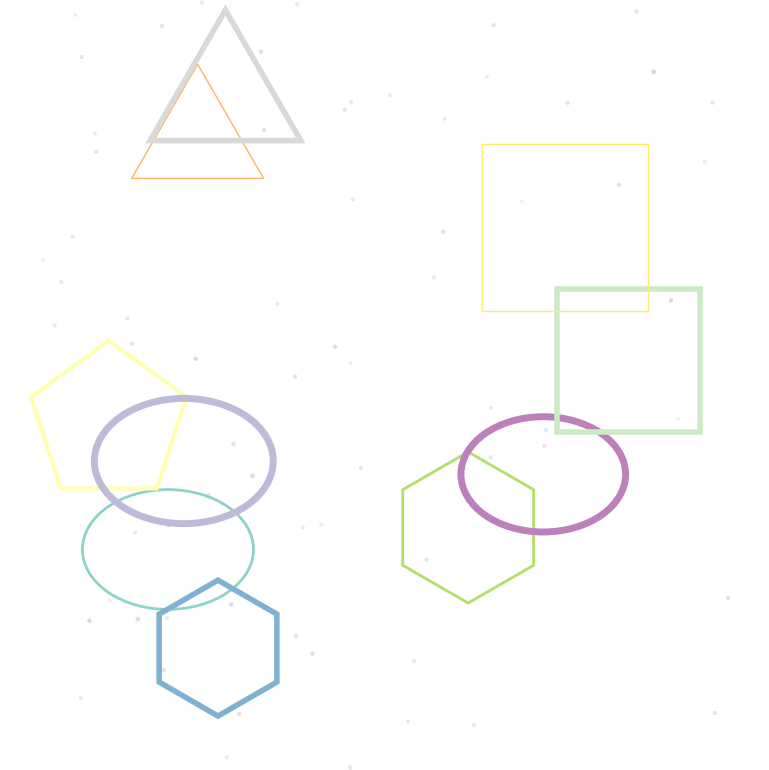[{"shape": "oval", "thickness": 1, "radius": 0.56, "center": [0.218, 0.286]}, {"shape": "pentagon", "thickness": 1.5, "radius": 0.53, "center": [0.141, 0.452]}, {"shape": "oval", "thickness": 2.5, "radius": 0.58, "center": [0.239, 0.401]}, {"shape": "hexagon", "thickness": 2, "radius": 0.44, "center": [0.283, 0.158]}, {"shape": "triangle", "thickness": 0.5, "radius": 0.49, "center": [0.257, 0.818]}, {"shape": "hexagon", "thickness": 1, "radius": 0.49, "center": [0.608, 0.315]}, {"shape": "triangle", "thickness": 2, "radius": 0.57, "center": [0.293, 0.874]}, {"shape": "oval", "thickness": 2.5, "radius": 0.53, "center": [0.706, 0.384]}, {"shape": "square", "thickness": 2, "radius": 0.46, "center": [0.816, 0.531]}, {"shape": "square", "thickness": 0.5, "radius": 0.54, "center": [0.734, 0.705]}]